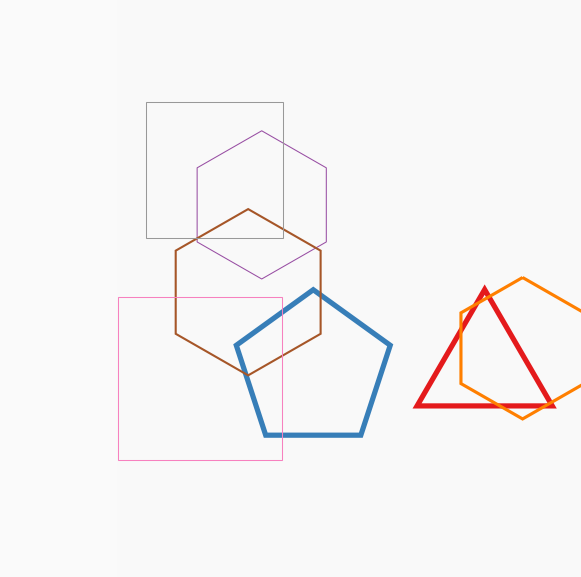[{"shape": "triangle", "thickness": 2.5, "radius": 0.67, "center": [0.834, 0.363]}, {"shape": "pentagon", "thickness": 2.5, "radius": 0.7, "center": [0.539, 0.358]}, {"shape": "hexagon", "thickness": 0.5, "radius": 0.64, "center": [0.45, 0.644]}, {"shape": "hexagon", "thickness": 1.5, "radius": 0.61, "center": [0.899, 0.396]}, {"shape": "hexagon", "thickness": 1, "radius": 0.72, "center": [0.427, 0.493]}, {"shape": "square", "thickness": 0.5, "radius": 0.71, "center": [0.344, 0.344]}, {"shape": "square", "thickness": 0.5, "radius": 0.59, "center": [0.369, 0.705]}]